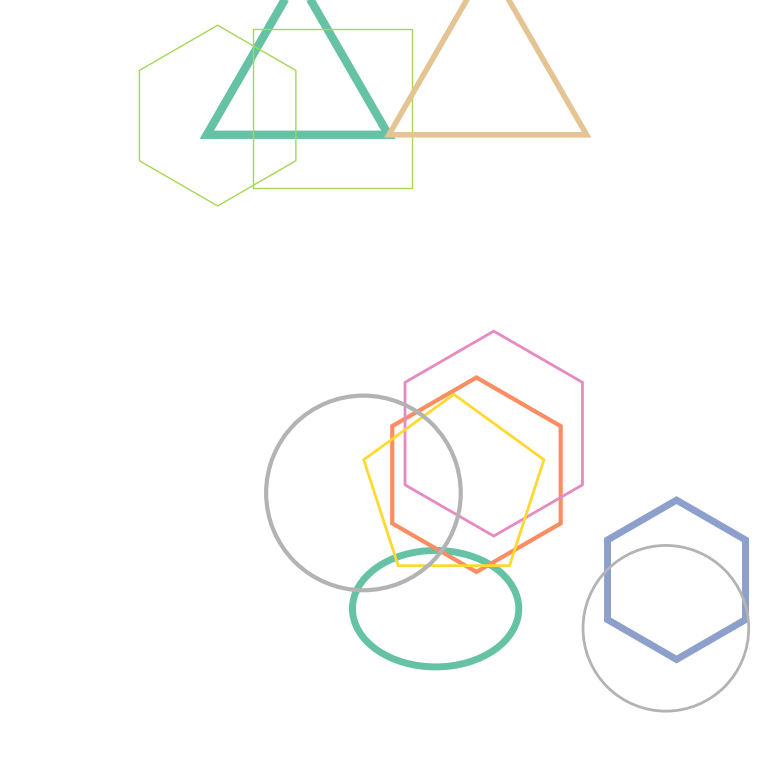[{"shape": "triangle", "thickness": 3, "radius": 0.68, "center": [0.386, 0.893]}, {"shape": "oval", "thickness": 2.5, "radius": 0.54, "center": [0.566, 0.21]}, {"shape": "hexagon", "thickness": 1.5, "radius": 0.63, "center": [0.619, 0.383]}, {"shape": "hexagon", "thickness": 2.5, "radius": 0.52, "center": [0.879, 0.247]}, {"shape": "hexagon", "thickness": 1, "radius": 0.67, "center": [0.641, 0.437]}, {"shape": "hexagon", "thickness": 0.5, "radius": 0.59, "center": [0.283, 0.85]}, {"shape": "square", "thickness": 0.5, "radius": 0.52, "center": [0.432, 0.859]}, {"shape": "pentagon", "thickness": 1, "radius": 0.62, "center": [0.589, 0.365]}, {"shape": "triangle", "thickness": 2, "radius": 0.74, "center": [0.633, 0.899]}, {"shape": "circle", "thickness": 1.5, "radius": 0.63, "center": [0.472, 0.36]}, {"shape": "circle", "thickness": 1, "radius": 0.54, "center": [0.865, 0.184]}]